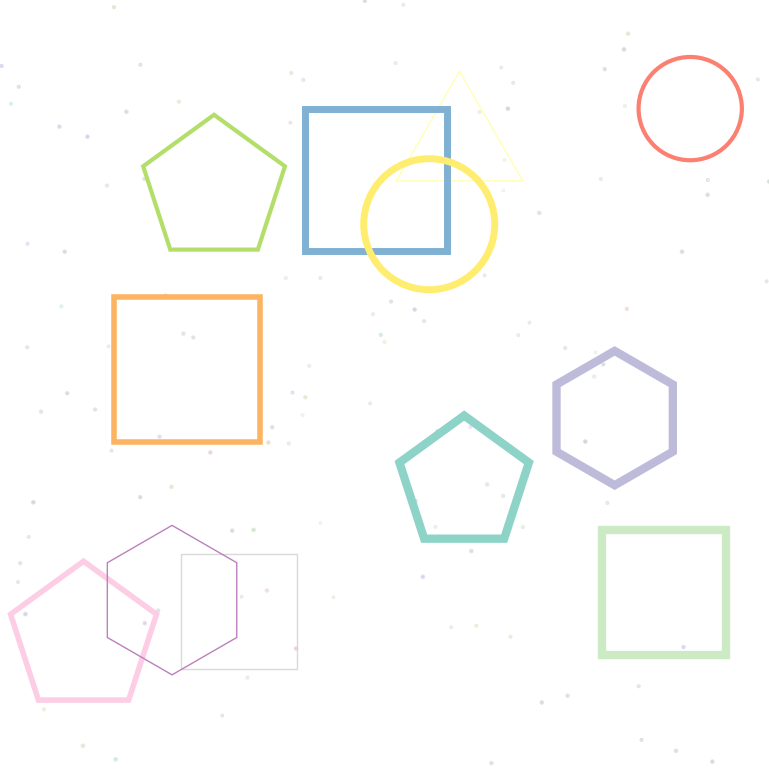[{"shape": "pentagon", "thickness": 3, "radius": 0.44, "center": [0.603, 0.372]}, {"shape": "triangle", "thickness": 0.5, "radius": 0.47, "center": [0.597, 0.812]}, {"shape": "hexagon", "thickness": 3, "radius": 0.44, "center": [0.798, 0.457]}, {"shape": "circle", "thickness": 1.5, "radius": 0.34, "center": [0.896, 0.859]}, {"shape": "square", "thickness": 2.5, "radius": 0.46, "center": [0.488, 0.766]}, {"shape": "square", "thickness": 2, "radius": 0.47, "center": [0.243, 0.52]}, {"shape": "pentagon", "thickness": 1.5, "radius": 0.48, "center": [0.278, 0.754]}, {"shape": "pentagon", "thickness": 2, "radius": 0.5, "center": [0.109, 0.171]}, {"shape": "square", "thickness": 0.5, "radius": 0.37, "center": [0.31, 0.205]}, {"shape": "hexagon", "thickness": 0.5, "radius": 0.49, "center": [0.223, 0.221]}, {"shape": "square", "thickness": 3, "radius": 0.4, "center": [0.863, 0.23]}, {"shape": "circle", "thickness": 2.5, "radius": 0.43, "center": [0.557, 0.709]}]